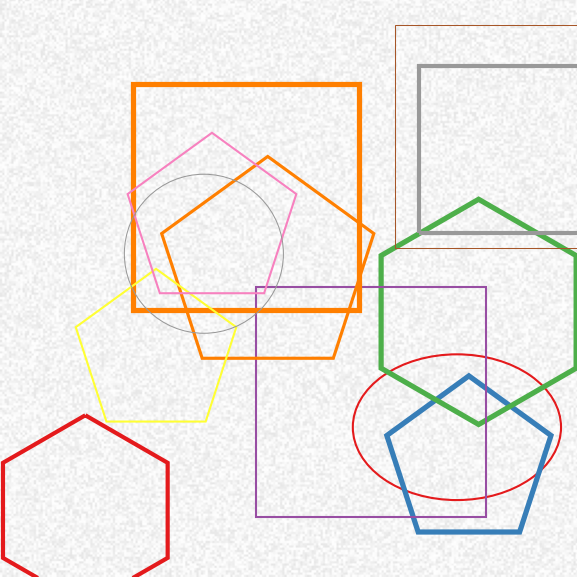[{"shape": "oval", "thickness": 1, "radius": 0.9, "center": [0.791, 0.259]}, {"shape": "hexagon", "thickness": 2, "radius": 0.82, "center": [0.148, 0.115]}, {"shape": "pentagon", "thickness": 2.5, "radius": 0.75, "center": [0.812, 0.199]}, {"shape": "hexagon", "thickness": 2.5, "radius": 0.97, "center": [0.829, 0.459]}, {"shape": "square", "thickness": 1, "radius": 1.0, "center": [0.642, 0.302]}, {"shape": "square", "thickness": 2.5, "radius": 0.98, "center": [0.426, 0.658]}, {"shape": "pentagon", "thickness": 1.5, "radius": 0.97, "center": [0.464, 0.535]}, {"shape": "pentagon", "thickness": 1, "radius": 0.73, "center": [0.27, 0.387]}, {"shape": "square", "thickness": 0.5, "radius": 0.97, "center": [0.878, 0.762]}, {"shape": "pentagon", "thickness": 1, "radius": 0.77, "center": [0.367, 0.616]}, {"shape": "circle", "thickness": 0.5, "radius": 0.69, "center": [0.353, 0.56]}, {"shape": "square", "thickness": 2, "radius": 0.72, "center": [0.87, 0.74]}]